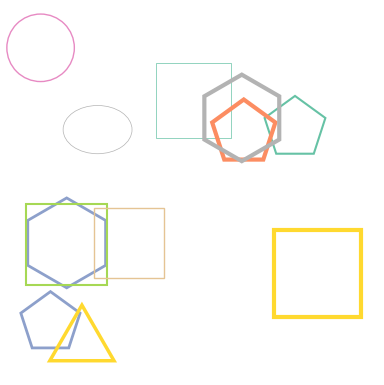[{"shape": "pentagon", "thickness": 1.5, "radius": 0.41, "center": [0.766, 0.668]}, {"shape": "square", "thickness": 0.5, "radius": 0.49, "center": [0.503, 0.739]}, {"shape": "pentagon", "thickness": 3, "radius": 0.43, "center": [0.633, 0.655]}, {"shape": "hexagon", "thickness": 2, "radius": 0.58, "center": [0.173, 0.369]}, {"shape": "pentagon", "thickness": 2, "radius": 0.4, "center": [0.131, 0.162]}, {"shape": "circle", "thickness": 1, "radius": 0.44, "center": [0.105, 0.876]}, {"shape": "square", "thickness": 1.5, "radius": 0.53, "center": [0.173, 0.364]}, {"shape": "triangle", "thickness": 2.5, "radius": 0.48, "center": [0.213, 0.111]}, {"shape": "square", "thickness": 3, "radius": 0.57, "center": [0.824, 0.29]}, {"shape": "square", "thickness": 1, "radius": 0.45, "center": [0.335, 0.368]}, {"shape": "oval", "thickness": 0.5, "radius": 0.45, "center": [0.253, 0.663]}, {"shape": "hexagon", "thickness": 3, "radius": 0.56, "center": [0.628, 0.694]}]